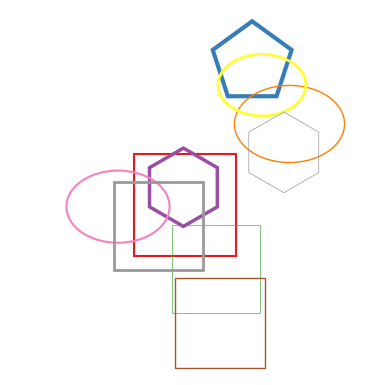[{"shape": "square", "thickness": 1.5, "radius": 0.66, "center": [0.48, 0.468]}, {"shape": "pentagon", "thickness": 3, "radius": 0.54, "center": [0.655, 0.837]}, {"shape": "square", "thickness": 0.5, "radius": 0.57, "center": [0.562, 0.3]}, {"shape": "hexagon", "thickness": 2.5, "radius": 0.51, "center": [0.476, 0.514]}, {"shape": "oval", "thickness": 1, "radius": 0.72, "center": [0.752, 0.678]}, {"shape": "oval", "thickness": 2, "radius": 0.57, "center": [0.68, 0.779]}, {"shape": "square", "thickness": 1, "radius": 0.59, "center": [0.571, 0.161]}, {"shape": "oval", "thickness": 1.5, "radius": 0.67, "center": [0.306, 0.463]}, {"shape": "square", "thickness": 2, "radius": 0.58, "center": [0.412, 0.413]}, {"shape": "hexagon", "thickness": 0.5, "radius": 0.52, "center": [0.737, 0.604]}]